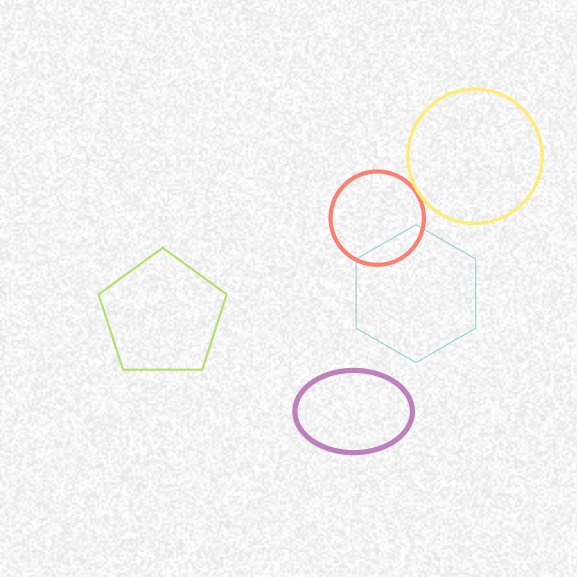[{"shape": "hexagon", "thickness": 0.5, "radius": 0.6, "center": [0.72, 0.491]}, {"shape": "circle", "thickness": 2, "radius": 0.4, "center": [0.653, 0.621]}, {"shape": "pentagon", "thickness": 1, "radius": 0.58, "center": [0.282, 0.453]}, {"shape": "oval", "thickness": 2.5, "radius": 0.51, "center": [0.612, 0.287]}, {"shape": "circle", "thickness": 1.5, "radius": 0.58, "center": [0.822, 0.728]}]